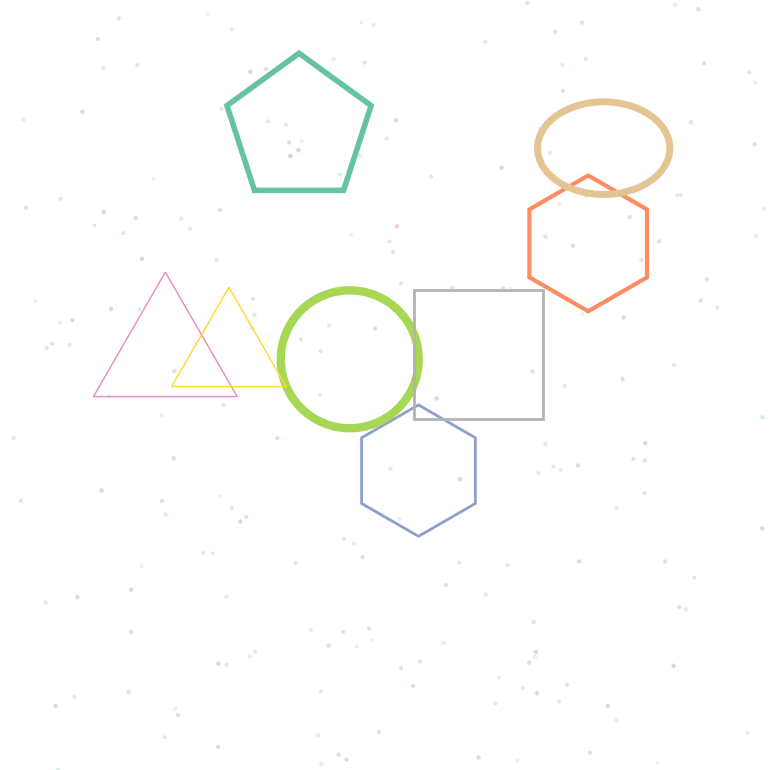[{"shape": "pentagon", "thickness": 2, "radius": 0.49, "center": [0.388, 0.832]}, {"shape": "hexagon", "thickness": 1.5, "radius": 0.44, "center": [0.764, 0.684]}, {"shape": "hexagon", "thickness": 1, "radius": 0.43, "center": [0.543, 0.389]}, {"shape": "triangle", "thickness": 0.5, "radius": 0.54, "center": [0.215, 0.539]}, {"shape": "circle", "thickness": 3, "radius": 0.45, "center": [0.454, 0.533]}, {"shape": "triangle", "thickness": 0.5, "radius": 0.43, "center": [0.297, 0.541]}, {"shape": "oval", "thickness": 2.5, "radius": 0.43, "center": [0.784, 0.808]}, {"shape": "square", "thickness": 1, "radius": 0.42, "center": [0.622, 0.539]}]